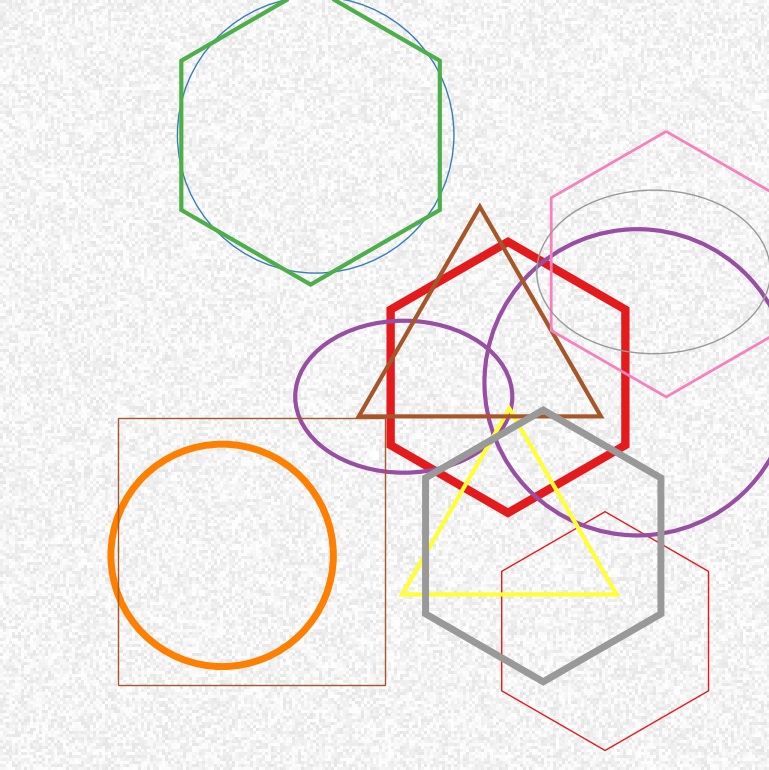[{"shape": "hexagon", "thickness": 0.5, "radius": 0.78, "center": [0.786, 0.18]}, {"shape": "hexagon", "thickness": 3, "radius": 0.88, "center": [0.66, 0.51]}, {"shape": "circle", "thickness": 0.5, "radius": 0.9, "center": [0.41, 0.825]}, {"shape": "hexagon", "thickness": 1.5, "radius": 0.97, "center": [0.403, 0.824]}, {"shape": "circle", "thickness": 1.5, "radius": 0.99, "center": [0.828, 0.504]}, {"shape": "oval", "thickness": 1.5, "radius": 0.7, "center": [0.524, 0.485]}, {"shape": "circle", "thickness": 2.5, "radius": 0.72, "center": [0.288, 0.279]}, {"shape": "triangle", "thickness": 1.5, "radius": 0.8, "center": [0.662, 0.308]}, {"shape": "triangle", "thickness": 1.5, "radius": 0.91, "center": [0.623, 0.55]}, {"shape": "square", "thickness": 0.5, "radius": 0.87, "center": [0.326, 0.284]}, {"shape": "hexagon", "thickness": 1, "radius": 0.86, "center": [0.865, 0.657]}, {"shape": "hexagon", "thickness": 2.5, "radius": 0.88, "center": [0.705, 0.291]}, {"shape": "oval", "thickness": 0.5, "radius": 0.76, "center": [0.849, 0.647]}]